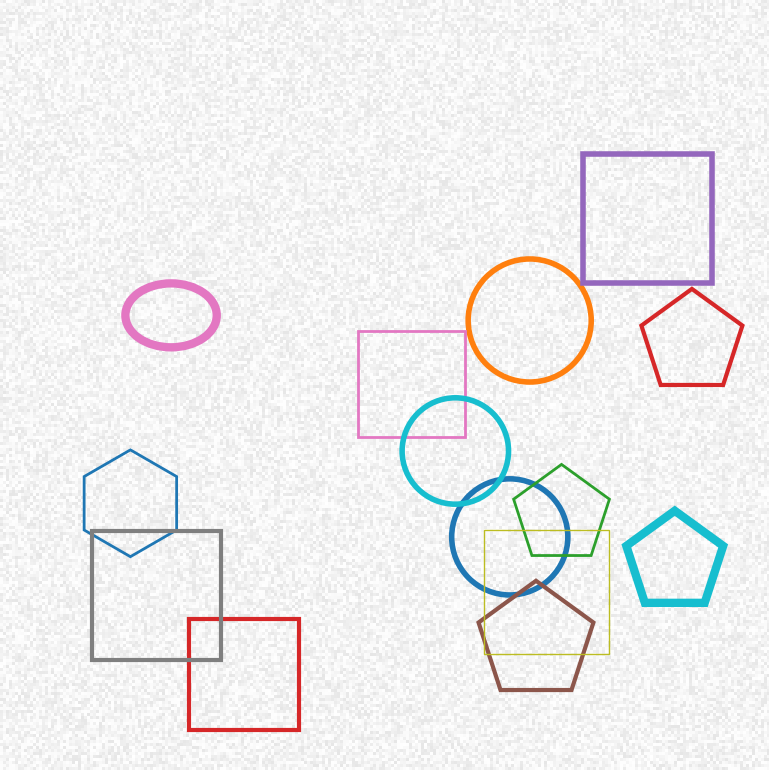[{"shape": "circle", "thickness": 2, "radius": 0.38, "center": [0.662, 0.303]}, {"shape": "hexagon", "thickness": 1, "radius": 0.35, "center": [0.169, 0.346]}, {"shape": "circle", "thickness": 2, "radius": 0.4, "center": [0.688, 0.584]}, {"shape": "pentagon", "thickness": 1, "radius": 0.33, "center": [0.729, 0.331]}, {"shape": "pentagon", "thickness": 1.5, "radius": 0.34, "center": [0.899, 0.556]}, {"shape": "square", "thickness": 1.5, "radius": 0.36, "center": [0.317, 0.124]}, {"shape": "square", "thickness": 2, "radius": 0.42, "center": [0.841, 0.716]}, {"shape": "pentagon", "thickness": 1.5, "radius": 0.39, "center": [0.696, 0.167]}, {"shape": "square", "thickness": 1, "radius": 0.35, "center": [0.534, 0.501]}, {"shape": "oval", "thickness": 3, "radius": 0.3, "center": [0.222, 0.59]}, {"shape": "square", "thickness": 1.5, "radius": 0.42, "center": [0.203, 0.227]}, {"shape": "square", "thickness": 0.5, "radius": 0.41, "center": [0.71, 0.231]}, {"shape": "circle", "thickness": 2, "radius": 0.35, "center": [0.591, 0.414]}, {"shape": "pentagon", "thickness": 3, "radius": 0.33, "center": [0.876, 0.271]}]